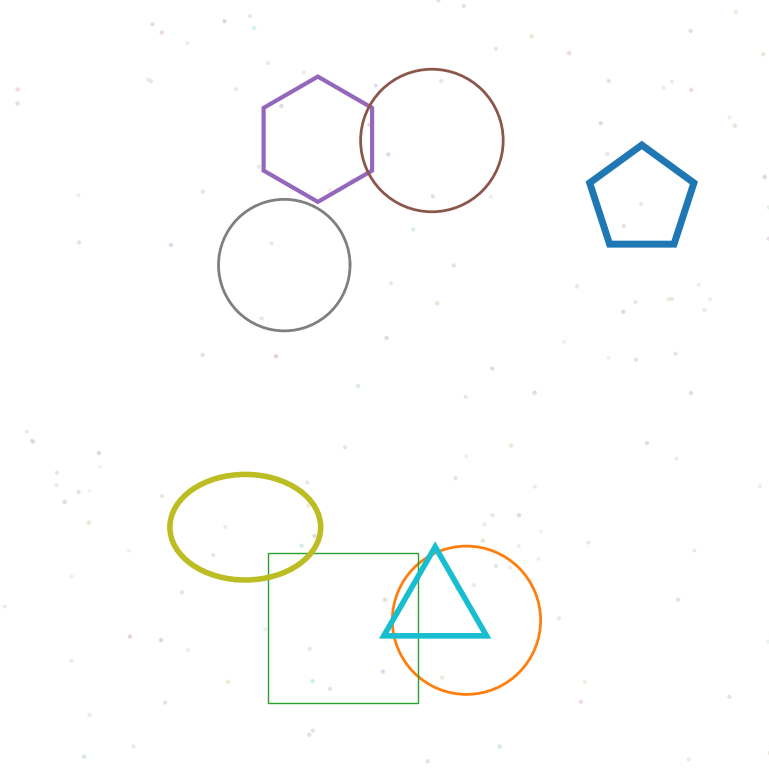[{"shape": "pentagon", "thickness": 2.5, "radius": 0.36, "center": [0.834, 0.74]}, {"shape": "circle", "thickness": 1, "radius": 0.48, "center": [0.606, 0.194]}, {"shape": "square", "thickness": 0.5, "radius": 0.49, "center": [0.445, 0.185]}, {"shape": "hexagon", "thickness": 1.5, "radius": 0.41, "center": [0.413, 0.819]}, {"shape": "circle", "thickness": 1, "radius": 0.46, "center": [0.561, 0.818]}, {"shape": "circle", "thickness": 1, "radius": 0.43, "center": [0.369, 0.656]}, {"shape": "oval", "thickness": 2, "radius": 0.49, "center": [0.319, 0.315]}, {"shape": "triangle", "thickness": 2, "radius": 0.39, "center": [0.565, 0.213]}]